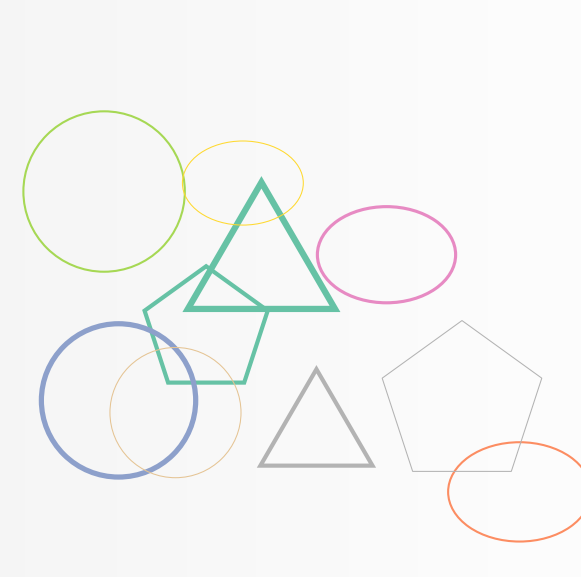[{"shape": "pentagon", "thickness": 2, "radius": 0.56, "center": [0.355, 0.427]}, {"shape": "triangle", "thickness": 3, "radius": 0.73, "center": [0.45, 0.537]}, {"shape": "oval", "thickness": 1, "radius": 0.61, "center": [0.894, 0.147]}, {"shape": "circle", "thickness": 2.5, "radius": 0.66, "center": [0.204, 0.306]}, {"shape": "oval", "thickness": 1.5, "radius": 0.59, "center": [0.665, 0.558]}, {"shape": "circle", "thickness": 1, "radius": 0.69, "center": [0.179, 0.667]}, {"shape": "oval", "thickness": 0.5, "radius": 0.52, "center": [0.418, 0.682]}, {"shape": "circle", "thickness": 0.5, "radius": 0.56, "center": [0.302, 0.285]}, {"shape": "pentagon", "thickness": 0.5, "radius": 0.72, "center": [0.795, 0.3]}, {"shape": "triangle", "thickness": 2, "radius": 0.56, "center": [0.544, 0.248]}]